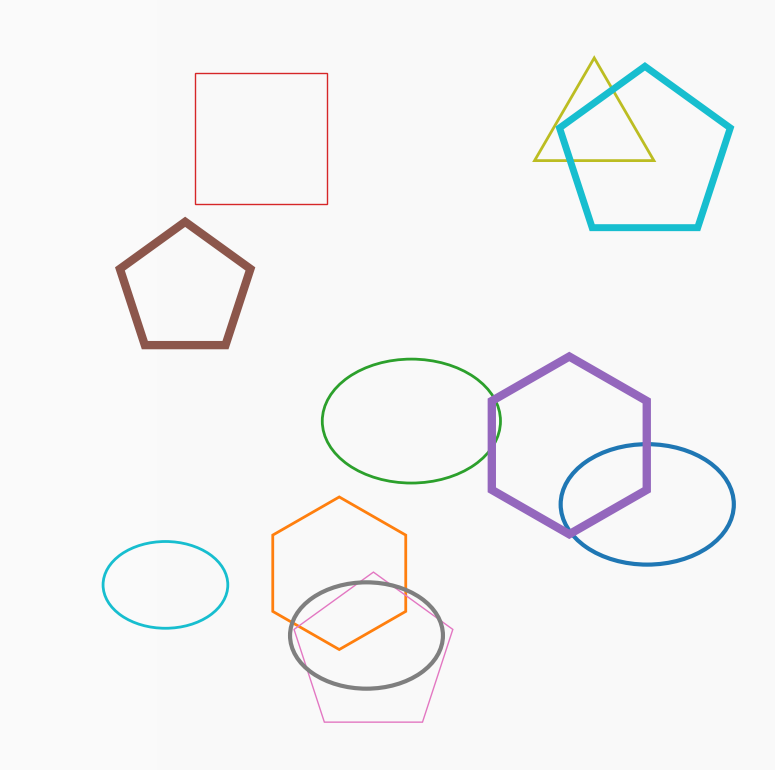[{"shape": "oval", "thickness": 1.5, "radius": 0.56, "center": [0.835, 0.345]}, {"shape": "hexagon", "thickness": 1, "radius": 0.5, "center": [0.438, 0.256]}, {"shape": "oval", "thickness": 1, "radius": 0.57, "center": [0.531, 0.453]}, {"shape": "square", "thickness": 0.5, "radius": 0.42, "center": [0.337, 0.82]}, {"shape": "hexagon", "thickness": 3, "radius": 0.58, "center": [0.735, 0.422]}, {"shape": "pentagon", "thickness": 3, "radius": 0.44, "center": [0.239, 0.623]}, {"shape": "pentagon", "thickness": 0.5, "radius": 0.54, "center": [0.482, 0.149]}, {"shape": "oval", "thickness": 1.5, "radius": 0.49, "center": [0.473, 0.175]}, {"shape": "triangle", "thickness": 1, "radius": 0.44, "center": [0.767, 0.836]}, {"shape": "pentagon", "thickness": 2.5, "radius": 0.58, "center": [0.832, 0.798]}, {"shape": "oval", "thickness": 1, "radius": 0.4, "center": [0.213, 0.24]}]